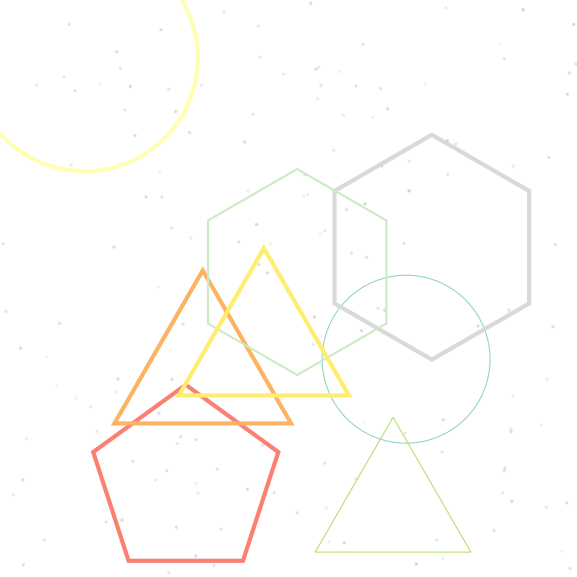[{"shape": "circle", "thickness": 0.5, "radius": 0.73, "center": [0.703, 0.377]}, {"shape": "circle", "thickness": 2, "radius": 0.98, "center": [0.146, 0.899]}, {"shape": "pentagon", "thickness": 2, "radius": 0.84, "center": [0.322, 0.164]}, {"shape": "triangle", "thickness": 2, "radius": 0.88, "center": [0.351, 0.354]}, {"shape": "triangle", "thickness": 0.5, "radius": 0.78, "center": [0.681, 0.121]}, {"shape": "hexagon", "thickness": 2, "radius": 0.97, "center": [0.748, 0.571]}, {"shape": "hexagon", "thickness": 1, "radius": 0.89, "center": [0.515, 0.528]}, {"shape": "triangle", "thickness": 2, "radius": 0.85, "center": [0.457, 0.399]}]